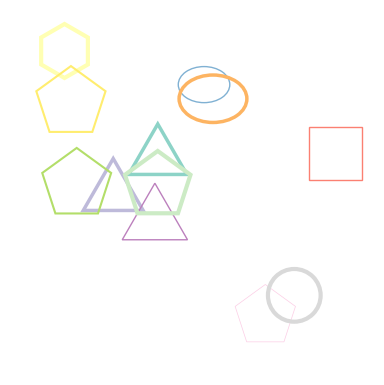[{"shape": "triangle", "thickness": 2.5, "radius": 0.44, "center": [0.41, 0.591]}, {"shape": "hexagon", "thickness": 3, "radius": 0.35, "center": [0.168, 0.868]}, {"shape": "triangle", "thickness": 2.5, "radius": 0.45, "center": [0.294, 0.498]}, {"shape": "square", "thickness": 1, "radius": 0.34, "center": [0.873, 0.602]}, {"shape": "oval", "thickness": 1, "radius": 0.33, "center": [0.53, 0.78]}, {"shape": "oval", "thickness": 2.5, "radius": 0.44, "center": [0.553, 0.744]}, {"shape": "pentagon", "thickness": 1.5, "radius": 0.47, "center": [0.199, 0.522]}, {"shape": "pentagon", "thickness": 0.5, "radius": 0.41, "center": [0.689, 0.179]}, {"shape": "circle", "thickness": 3, "radius": 0.34, "center": [0.764, 0.233]}, {"shape": "triangle", "thickness": 1, "radius": 0.49, "center": [0.402, 0.426]}, {"shape": "pentagon", "thickness": 3, "radius": 0.45, "center": [0.41, 0.518]}, {"shape": "pentagon", "thickness": 1.5, "radius": 0.47, "center": [0.184, 0.734]}]